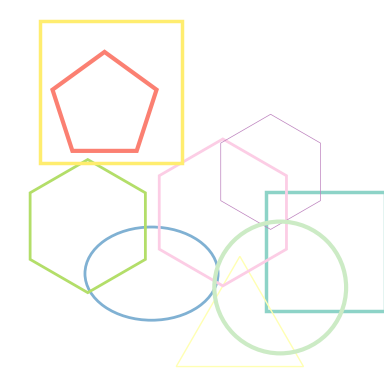[{"shape": "square", "thickness": 2.5, "radius": 0.77, "center": [0.845, 0.347]}, {"shape": "triangle", "thickness": 1, "radius": 0.95, "center": [0.623, 0.143]}, {"shape": "pentagon", "thickness": 3, "radius": 0.71, "center": [0.272, 0.723]}, {"shape": "oval", "thickness": 2, "radius": 0.86, "center": [0.394, 0.289]}, {"shape": "hexagon", "thickness": 2, "radius": 0.86, "center": [0.228, 0.413]}, {"shape": "hexagon", "thickness": 2, "radius": 0.95, "center": [0.579, 0.448]}, {"shape": "hexagon", "thickness": 0.5, "radius": 0.75, "center": [0.703, 0.554]}, {"shape": "circle", "thickness": 3, "radius": 0.86, "center": [0.728, 0.253]}, {"shape": "square", "thickness": 2.5, "radius": 0.92, "center": [0.288, 0.761]}]